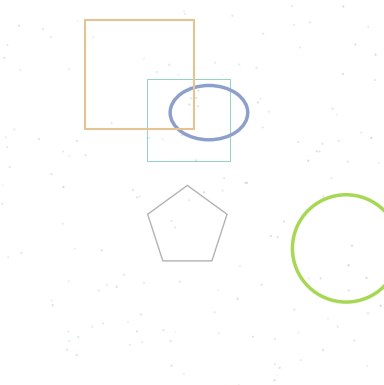[{"shape": "square", "thickness": 0.5, "radius": 0.53, "center": [0.49, 0.689]}, {"shape": "oval", "thickness": 2.5, "radius": 0.5, "center": [0.543, 0.707]}, {"shape": "circle", "thickness": 2.5, "radius": 0.7, "center": [0.899, 0.355]}, {"shape": "square", "thickness": 1.5, "radius": 0.71, "center": [0.362, 0.807]}, {"shape": "pentagon", "thickness": 1, "radius": 0.54, "center": [0.487, 0.41]}]